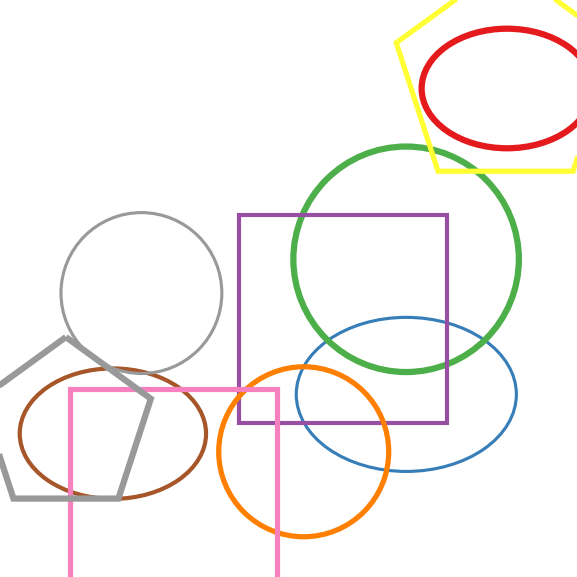[{"shape": "oval", "thickness": 3, "radius": 0.74, "center": [0.878, 0.846]}, {"shape": "oval", "thickness": 1.5, "radius": 0.95, "center": [0.704, 0.316]}, {"shape": "circle", "thickness": 3, "radius": 0.98, "center": [0.703, 0.55]}, {"shape": "square", "thickness": 2, "radius": 0.9, "center": [0.594, 0.446]}, {"shape": "circle", "thickness": 2.5, "radius": 0.74, "center": [0.526, 0.217]}, {"shape": "pentagon", "thickness": 2.5, "radius": 0.99, "center": [0.875, 0.864]}, {"shape": "oval", "thickness": 2, "radius": 0.81, "center": [0.195, 0.248]}, {"shape": "square", "thickness": 2.5, "radius": 0.9, "center": [0.3, 0.146]}, {"shape": "circle", "thickness": 1.5, "radius": 0.7, "center": [0.245, 0.492]}, {"shape": "pentagon", "thickness": 3, "radius": 0.77, "center": [0.114, 0.261]}]